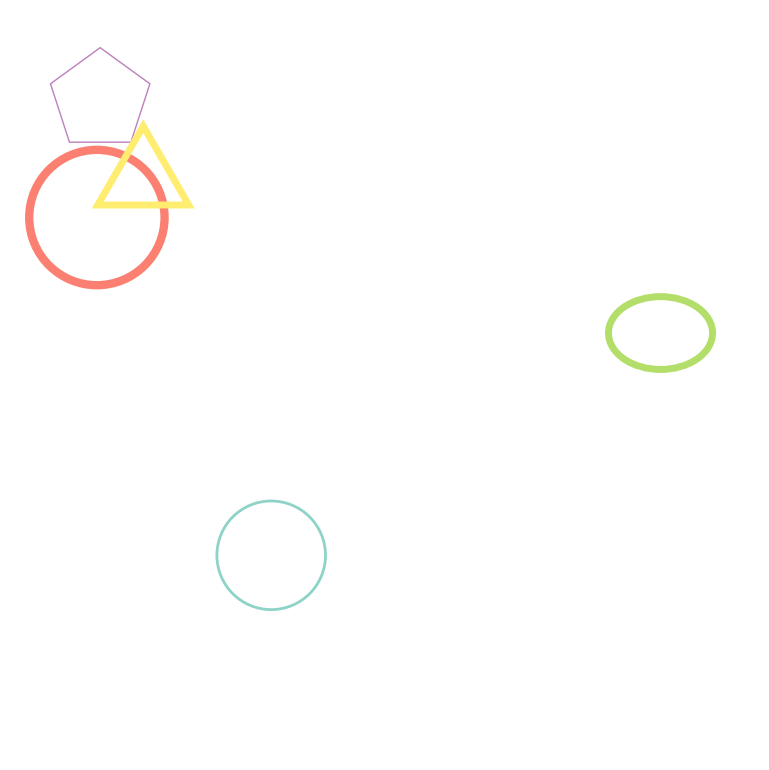[{"shape": "circle", "thickness": 1, "radius": 0.35, "center": [0.352, 0.279]}, {"shape": "circle", "thickness": 3, "radius": 0.44, "center": [0.126, 0.717]}, {"shape": "oval", "thickness": 2.5, "radius": 0.34, "center": [0.858, 0.567]}, {"shape": "pentagon", "thickness": 0.5, "radius": 0.34, "center": [0.13, 0.87]}, {"shape": "triangle", "thickness": 2.5, "radius": 0.34, "center": [0.186, 0.768]}]